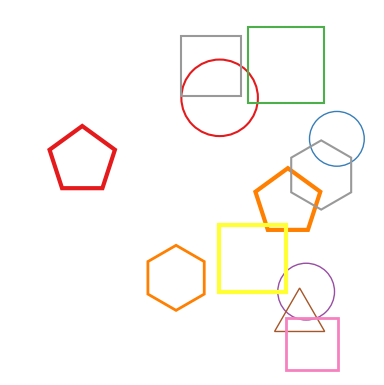[{"shape": "pentagon", "thickness": 3, "radius": 0.45, "center": [0.214, 0.583]}, {"shape": "circle", "thickness": 1.5, "radius": 0.5, "center": [0.57, 0.746]}, {"shape": "circle", "thickness": 1, "radius": 0.36, "center": [0.875, 0.639]}, {"shape": "square", "thickness": 1.5, "radius": 0.49, "center": [0.742, 0.83]}, {"shape": "circle", "thickness": 1, "radius": 0.37, "center": [0.795, 0.243]}, {"shape": "hexagon", "thickness": 2, "radius": 0.42, "center": [0.457, 0.278]}, {"shape": "pentagon", "thickness": 3, "radius": 0.44, "center": [0.748, 0.475]}, {"shape": "square", "thickness": 3, "radius": 0.43, "center": [0.655, 0.328]}, {"shape": "triangle", "thickness": 1, "radius": 0.38, "center": [0.778, 0.177]}, {"shape": "square", "thickness": 2, "radius": 0.34, "center": [0.81, 0.106]}, {"shape": "square", "thickness": 1.5, "radius": 0.39, "center": [0.549, 0.829]}, {"shape": "hexagon", "thickness": 1.5, "radius": 0.45, "center": [0.834, 0.545]}]